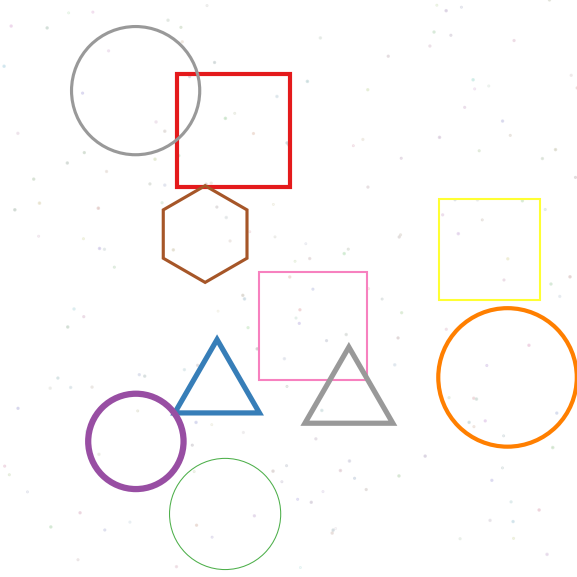[{"shape": "square", "thickness": 2, "radius": 0.49, "center": [0.404, 0.773]}, {"shape": "triangle", "thickness": 2.5, "radius": 0.42, "center": [0.376, 0.326]}, {"shape": "circle", "thickness": 0.5, "radius": 0.48, "center": [0.39, 0.109]}, {"shape": "circle", "thickness": 3, "radius": 0.41, "center": [0.235, 0.235]}, {"shape": "circle", "thickness": 2, "radius": 0.6, "center": [0.879, 0.346]}, {"shape": "square", "thickness": 1, "radius": 0.43, "center": [0.848, 0.567]}, {"shape": "hexagon", "thickness": 1.5, "radius": 0.42, "center": [0.355, 0.594]}, {"shape": "square", "thickness": 1, "radius": 0.47, "center": [0.542, 0.435]}, {"shape": "triangle", "thickness": 2.5, "radius": 0.44, "center": [0.604, 0.31]}, {"shape": "circle", "thickness": 1.5, "radius": 0.55, "center": [0.235, 0.842]}]